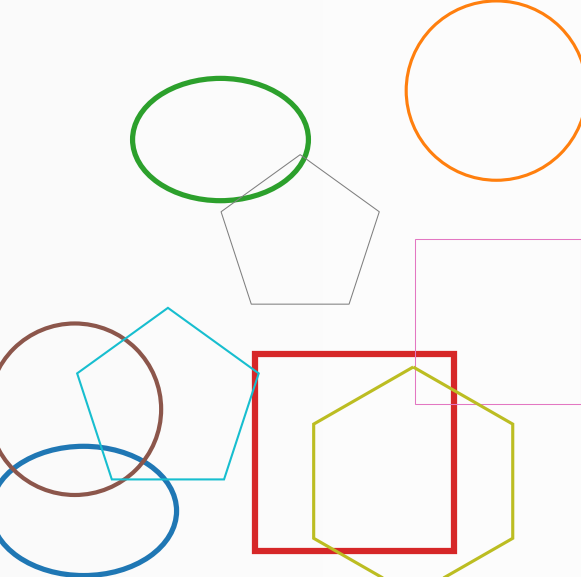[{"shape": "oval", "thickness": 2.5, "radius": 0.8, "center": [0.144, 0.114]}, {"shape": "circle", "thickness": 1.5, "radius": 0.78, "center": [0.854, 0.842]}, {"shape": "oval", "thickness": 2.5, "radius": 0.76, "center": [0.379, 0.758]}, {"shape": "square", "thickness": 3, "radius": 0.85, "center": [0.609, 0.216]}, {"shape": "circle", "thickness": 2, "radius": 0.74, "center": [0.129, 0.291]}, {"shape": "square", "thickness": 0.5, "radius": 0.71, "center": [0.857, 0.442]}, {"shape": "pentagon", "thickness": 0.5, "radius": 0.72, "center": [0.516, 0.588]}, {"shape": "hexagon", "thickness": 1.5, "radius": 0.99, "center": [0.711, 0.166]}, {"shape": "pentagon", "thickness": 1, "radius": 0.82, "center": [0.289, 0.302]}]